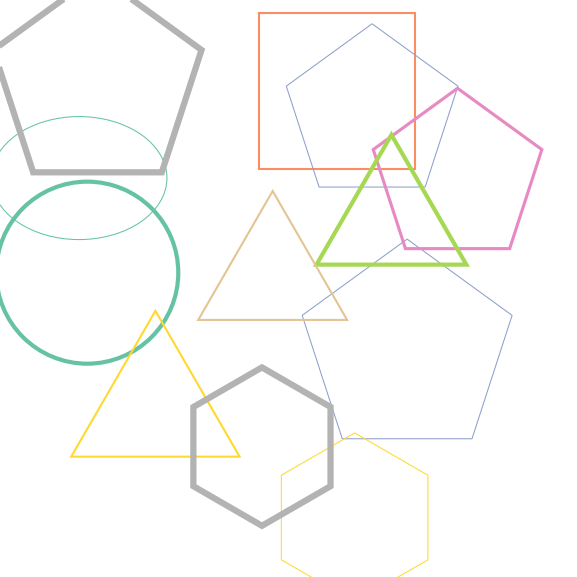[{"shape": "circle", "thickness": 2, "radius": 0.79, "center": [0.151, 0.527]}, {"shape": "oval", "thickness": 0.5, "radius": 0.76, "center": [0.137, 0.691]}, {"shape": "square", "thickness": 1, "radius": 0.67, "center": [0.583, 0.842]}, {"shape": "pentagon", "thickness": 0.5, "radius": 0.96, "center": [0.705, 0.394]}, {"shape": "pentagon", "thickness": 0.5, "radius": 0.78, "center": [0.644, 0.802]}, {"shape": "pentagon", "thickness": 1.5, "radius": 0.77, "center": [0.792, 0.693]}, {"shape": "triangle", "thickness": 2, "radius": 0.75, "center": [0.678, 0.616]}, {"shape": "triangle", "thickness": 1, "radius": 0.84, "center": [0.269, 0.293]}, {"shape": "hexagon", "thickness": 0.5, "radius": 0.73, "center": [0.614, 0.103]}, {"shape": "triangle", "thickness": 1, "radius": 0.74, "center": [0.472, 0.52]}, {"shape": "hexagon", "thickness": 3, "radius": 0.69, "center": [0.454, 0.226]}, {"shape": "pentagon", "thickness": 3, "radius": 0.95, "center": [0.169, 0.854]}]